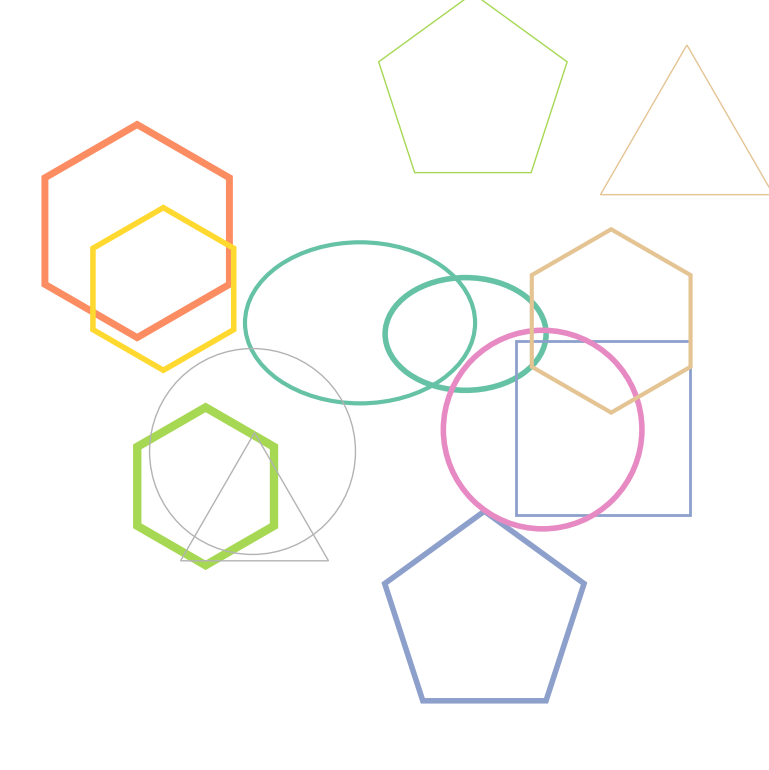[{"shape": "oval", "thickness": 1.5, "radius": 0.75, "center": [0.468, 0.581]}, {"shape": "oval", "thickness": 2, "radius": 0.52, "center": [0.605, 0.566]}, {"shape": "hexagon", "thickness": 2.5, "radius": 0.69, "center": [0.178, 0.7]}, {"shape": "square", "thickness": 1, "radius": 0.57, "center": [0.783, 0.444]}, {"shape": "pentagon", "thickness": 2, "radius": 0.68, "center": [0.629, 0.2]}, {"shape": "circle", "thickness": 2, "radius": 0.64, "center": [0.705, 0.442]}, {"shape": "pentagon", "thickness": 0.5, "radius": 0.64, "center": [0.614, 0.88]}, {"shape": "hexagon", "thickness": 3, "radius": 0.51, "center": [0.267, 0.368]}, {"shape": "hexagon", "thickness": 2, "radius": 0.53, "center": [0.212, 0.625]}, {"shape": "triangle", "thickness": 0.5, "radius": 0.65, "center": [0.892, 0.812]}, {"shape": "hexagon", "thickness": 1.5, "radius": 0.6, "center": [0.794, 0.583]}, {"shape": "circle", "thickness": 0.5, "radius": 0.67, "center": [0.328, 0.414]}, {"shape": "triangle", "thickness": 0.5, "radius": 0.55, "center": [0.331, 0.327]}]